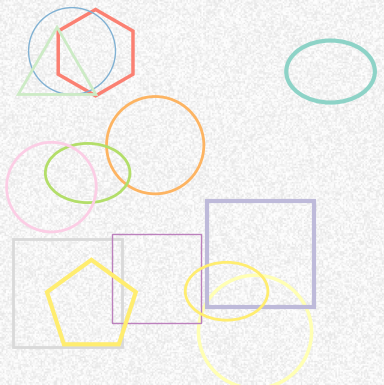[{"shape": "oval", "thickness": 3, "radius": 0.58, "center": [0.859, 0.814]}, {"shape": "circle", "thickness": 2.5, "radius": 0.73, "center": [0.662, 0.138]}, {"shape": "square", "thickness": 3, "radius": 0.69, "center": [0.677, 0.341]}, {"shape": "hexagon", "thickness": 2.5, "radius": 0.56, "center": [0.248, 0.863]}, {"shape": "circle", "thickness": 1, "radius": 0.56, "center": [0.187, 0.867]}, {"shape": "circle", "thickness": 2, "radius": 0.63, "center": [0.403, 0.623]}, {"shape": "oval", "thickness": 2, "radius": 0.55, "center": [0.228, 0.551]}, {"shape": "circle", "thickness": 2, "radius": 0.58, "center": [0.134, 0.514]}, {"shape": "square", "thickness": 2, "radius": 0.7, "center": [0.176, 0.238]}, {"shape": "square", "thickness": 1, "radius": 0.58, "center": [0.407, 0.276]}, {"shape": "triangle", "thickness": 2, "radius": 0.58, "center": [0.148, 0.813]}, {"shape": "pentagon", "thickness": 3, "radius": 0.61, "center": [0.237, 0.204]}, {"shape": "oval", "thickness": 2, "radius": 0.54, "center": [0.589, 0.244]}]